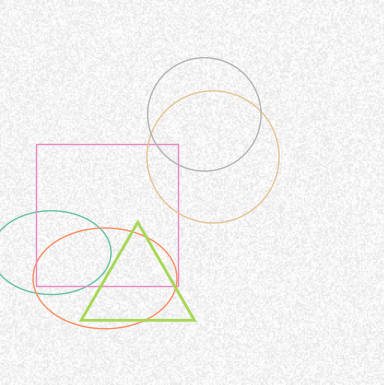[{"shape": "oval", "thickness": 1, "radius": 0.78, "center": [0.133, 0.344]}, {"shape": "oval", "thickness": 1, "radius": 0.93, "center": [0.273, 0.277]}, {"shape": "square", "thickness": 1, "radius": 0.92, "center": [0.278, 0.442]}, {"shape": "triangle", "thickness": 2, "radius": 0.85, "center": [0.358, 0.253]}, {"shape": "circle", "thickness": 1, "radius": 0.86, "center": [0.553, 0.592]}, {"shape": "circle", "thickness": 1, "radius": 0.74, "center": [0.531, 0.703]}]